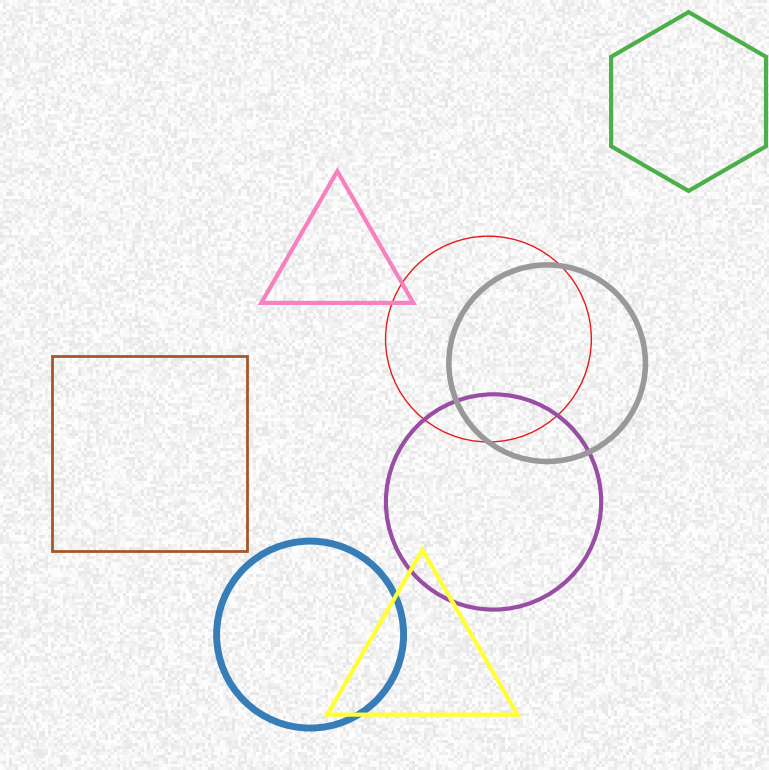[{"shape": "circle", "thickness": 0.5, "radius": 0.67, "center": [0.634, 0.56]}, {"shape": "circle", "thickness": 2.5, "radius": 0.61, "center": [0.403, 0.176]}, {"shape": "hexagon", "thickness": 1.5, "radius": 0.58, "center": [0.894, 0.868]}, {"shape": "circle", "thickness": 1.5, "radius": 0.7, "center": [0.641, 0.348]}, {"shape": "triangle", "thickness": 1.5, "radius": 0.71, "center": [0.549, 0.143]}, {"shape": "square", "thickness": 1, "radius": 0.63, "center": [0.194, 0.411]}, {"shape": "triangle", "thickness": 1.5, "radius": 0.57, "center": [0.438, 0.664]}, {"shape": "circle", "thickness": 2, "radius": 0.64, "center": [0.711, 0.528]}]